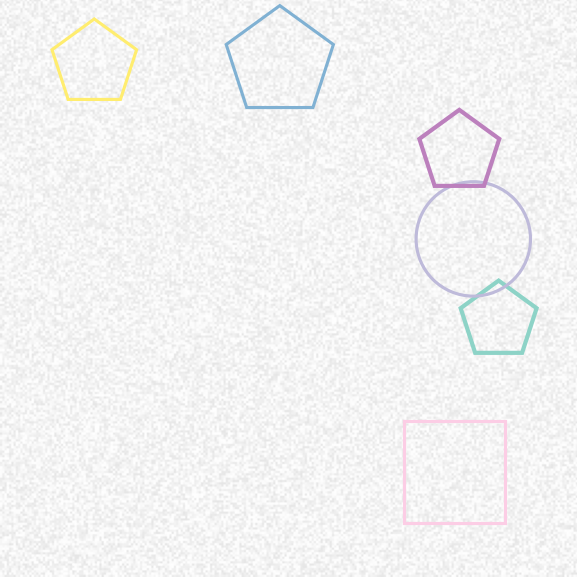[{"shape": "pentagon", "thickness": 2, "radius": 0.35, "center": [0.863, 0.444]}, {"shape": "circle", "thickness": 1.5, "radius": 0.5, "center": [0.82, 0.585]}, {"shape": "pentagon", "thickness": 1.5, "radius": 0.49, "center": [0.484, 0.892]}, {"shape": "square", "thickness": 1.5, "radius": 0.44, "center": [0.787, 0.182]}, {"shape": "pentagon", "thickness": 2, "radius": 0.36, "center": [0.795, 0.736]}, {"shape": "pentagon", "thickness": 1.5, "radius": 0.39, "center": [0.163, 0.889]}]